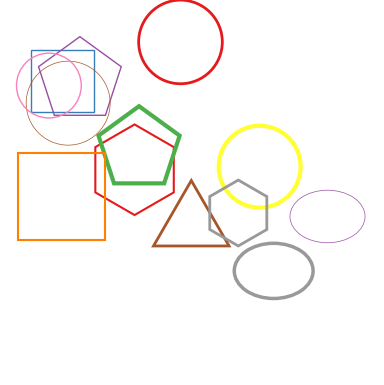[{"shape": "hexagon", "thickness": 1.5, "radius": 0.59, "center": [0.35, 0.559]}, {"shape": "circle", "thickness": 2, "radius": 0.54, "center": [0.469, 0.891]}, {"shape": "square", "thickness": 1, "radius": 0.4, "center": [0.162, 0.79]}, {"shape": "pentagon", "thickness": 3, "radius": 0.55, "center": [0.361, 0.613]}, {"shape": "oval", "thickness": 0.5, "radius": 0.49, "center": [0.851, 0.438]}, {"shape": "pentagon", "thickness": 1, "radius": 0.56, "center": [0.207, 0.792]}, {"shape": "square", "thickness": 1.5, "radius": 0.57, "center": [0.16, 0.49]}, {"shape": "circle", "thickness": 3, "radius": 0.53, "center": [0.674, 0.567]}, {"shape": "triangle", "thickness": 2, "radius": 0.57, "center": [0.497, 0.418]}, {"shape": "circle", "thickness": 0.5, "radius": 0.55, "center": [0.177, 0.732]}, {"shape": "circle", "thickness": 1, "radius": 0.42, "center": [0.127, 0.778]}, {"shape": "hexagon", "thickness": 2, "radius": 0.43, "center": [0.619, 0.447]}, {"shape": "oval", "thickness": 2.5, "radius": 0.51, "center": [0.711, 0.296]}]